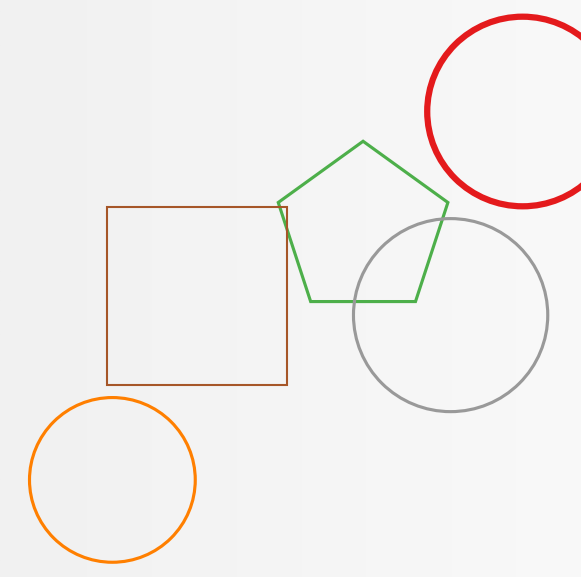[{"shape": "circle", "thickness": 3, "radius": 0.82, "center": [0.899, 0.806]}, {"shape": "pentagon", "thickness": 1.5, "radius": 0.77, "center": [0.625, 0.601]}, {"shape": "circle", "thickness": 1.5, "radius": 0.71, "center": [0.193, 0.168]}, {"shape": "square", "thickness": 1, "radius": 0.77, "center": [0.339, 0.487]}, {"shape": "circle", "thickness": 1.5, "radius": 0.84, "center": [0.775, 0.453]}]